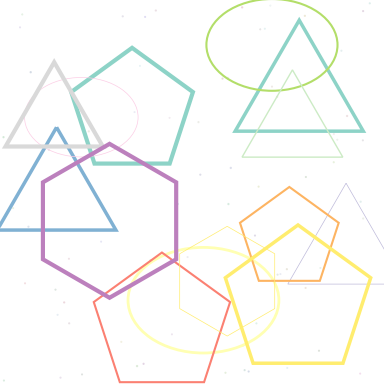[{"shape": "pentagon", "thickness": 3, "radius": 0.83, "center": [0.343, 0.71]}, {"shape": "triangle", "thickness": 2.5, "radius": 0.96, "center": [0.777, 0.755]}, {"shape": "oval", "thickness": 2, "radius": 0.98, "center": [0.528, 0.22]}, {"shape": "triangle", "thickness": 0.5, "radius": 0.87, "center": [0.899, 0.349]}, {"shape": "pentagon", "thickness": 1.5, "radius": 0.93, "center": [0.421, 0.158]}, {"shape": "triangle", "thickness": 2.5, "radius": 0.89, "center": [0.147, 0.491]}, {"shape": "pentagon", "thickness": 1.5, "radius": 0.67, "center": [0.752, 0.38]}, {"shape": "oval", "thickness": 1.5, "radius": 0.85, "center": [0.706, 0.883]}, {"shape": "oval", "thickness": 0.5, "radius": 0.74, "center": [0.211, 0.696]}, {"shape": "triangle", "thickness": 3, "radius": 0.73, "center": [0.141, 0.692]}, {"shape": "hexagon", "thickness": 3, "radius": 1.0, "center": [0.285, 0.426]}, {"shape": "triangle", "thickness": 1, "radius": 0.76, "center": [0.76, 0.667]}, {"shape": "hexagon", "thickness": 0.5, "radius": 0.71, "center": [0.59, 0.27]}, {"shape": "pentagon", "thickness": 2.5, "radius": 0.99, "center": [0.774, 0.217]}]